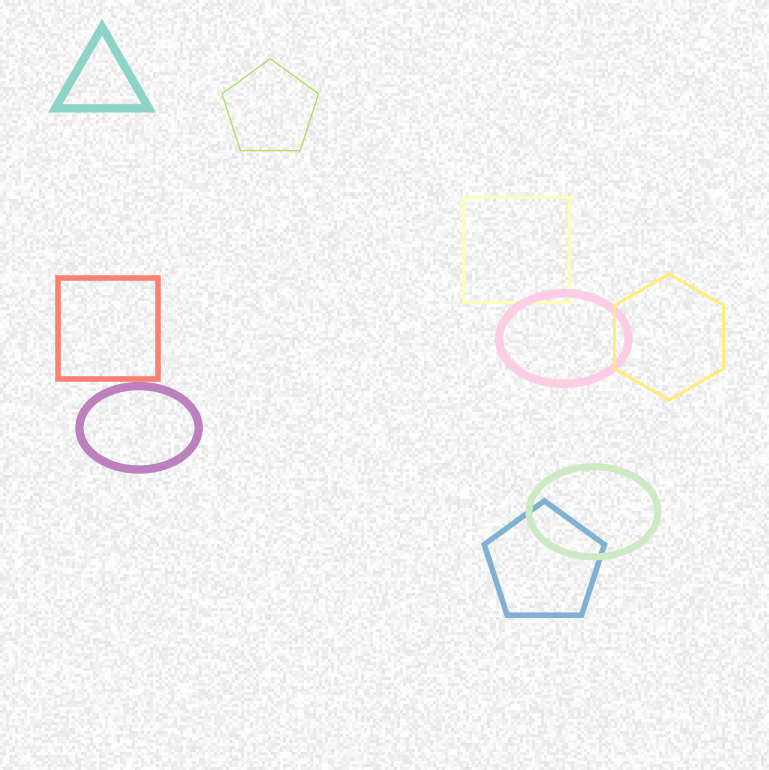[{"shape": "triangle", "thickness": 3, "radius": 0.35, "center": [0.133, 0.894]}, {"shape": "square", "thickness": 1, "radius": 0.34, "center": [0.671, 0.676]}, {"shape": "square", "thickness": 2, "radius": 0.33, "center": [0.14, 0.573]}, {"shape": "pentagon", "thickness": 2, "radius": 0.41, "center": [0.707, 0.267]}, {"shape": "pentagon", "thickness": 0.5, "radius": 0.33, "center": [0.351, 0.858]}, {"shape": "oval", "thickness": 3, "radius": 0.42, "center": [0.732, 0.56]}, {"shape": "oval", "thickness": 3, "radius": 0.39, "center": [0.181, 0.444]}, {"shape": "oval", "thickness": 2.5, "radius": 0.42, "center": [0.771, 0.335]}, {"shape": "hexagon", "thickness": 1, "radius": 0.41, "center": [0.869, 0.562]}]